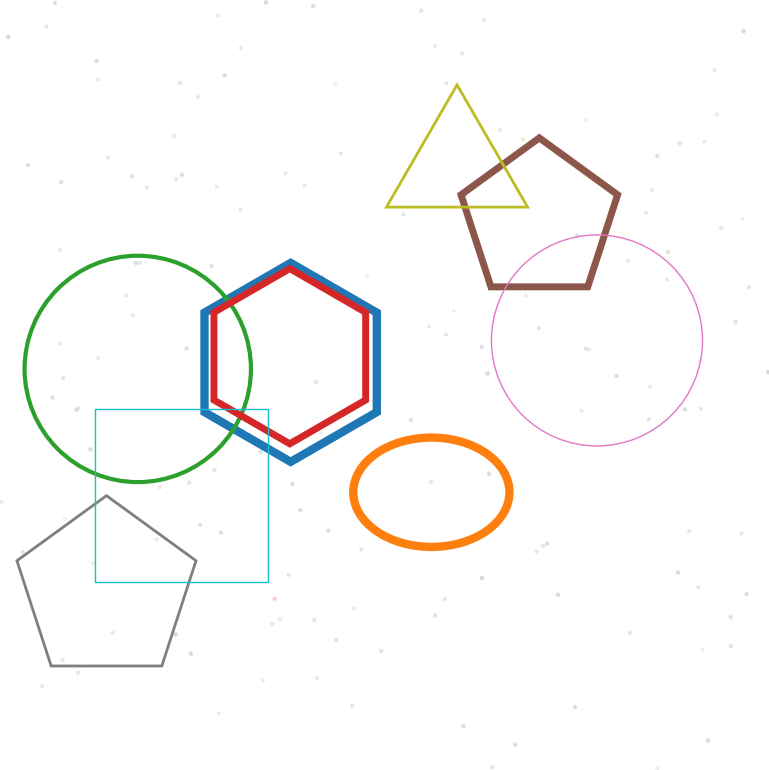[{"shape": "hexagon", "thickness": 3, "radius": 0.65, "center": [0.377, 0.529]}, {"shape": "oval", "thickness": 3, "radius": 0.51, "center": [0.56, 0.361]}, {"shape": "circle", "thickness": 1.5, "radius": 0.73, "center": [0.179, 0.521]}, {"shape": "hexagon", "thickness": 2.5, "radius": 0.57, "center": [0.376, 0.537]}, {"shape": "pentagon", "thickness": 2.5, "radius": 0.53, "center": [0.7, 0.714]}, {"shape": "circle", "thickness": 0.5, "radius": 0.69, "center": [0.775, 0.558]}, {"shape": "pentagon", "thickness": 1, "radius": 0.61, "center": [0.138, 0.234]}, {"shape": "triangle", "thickness": 1, "radius": 0.53, "center": [0.594, 0.784]}, {"shape": "square", "thickness": 0.5, "radius": 0.56, "center": [0.236, 0.356]}]